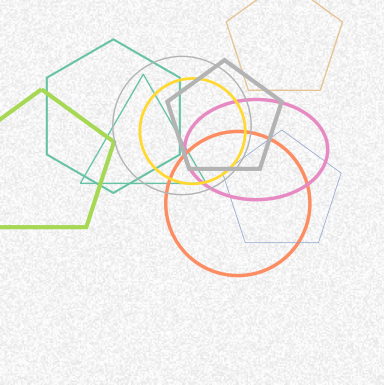[{"shape": "triangle", "thickness": 1, "radius": 0.95, "center": [0.372, 0.618]}, {"shape": "hexagon", "thickness": 1.5, "radius": 1.0, "center": [0.294, 0.698]}, {"shape": "circle", "thickness": 2.5, "radius": 0.94, "center": [0.618, 0.471]}, {"shape": "pentagon", "thickness": 0.5, "radius": 0.81, "center": [0.732, 0.501]}, {"shape": "oval", "thickness": 2.5, "radius": 0.93, "center": [0.665, 0.611]}, {"shape": "pentagon", "thickness": 3, "radius": 0.99, "center": [0.108, 0.57]}, {"shape": "circle", "thickness": 2, "radius": 0.68, "center": [0.5, 0.659]}, {"shape": "pentagon", "thickness": 1, "radius": 0.79, "center": [0.739, 0.894]}, {"shape": "circle", "thickness": 1, "radius": 0.9, "center": [0.473, 0.674]}, {"shape": "pentagon", "thickness": 3, "radius": 0.78, "center": [0.583, 0.688]}]